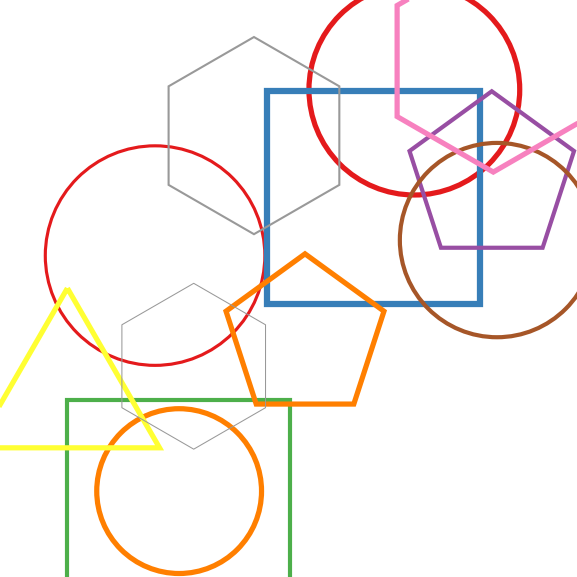[{"shape": "circle", "thickness": 1.5, "radius": 0.95, "center": [0.269, 0.557]}, {"shape": "circle", "thickness": 2.5, "radius": 0.91, "center": [0.717, 0.844]}, {"shape": "square", "thickness": 3, "radius": 0.93, "center": [0.647, 0.657]}, {"shape": "square", "thickness": 2, "radius": 0.97, "center": [0.309, 0.113]}, {"shape": "pentagon", "thickness": 2, "radius": 0.75, "center": [0.852, 0.691]}, {"shape": "circle", "thickness": 2.5, "radius": 0.71, "center": [0.31, 0.149]}, {"shape": "pentagon", "thickness": 2.5, "radius": 0.72, "center": [0.528, 0.416]}, {"shape": "triangle", "thickness": 2.5, "radius": 0.92, "center": [0.117, 0.316]}, {"shape": "circle", "thickness": 2, "radius": 0.84, "center": [0.861, 0.583]}, {"shape": "hexagon", "thickness": 2.5, "radius": 0.96, "center": [0.854, 0.893]}, {"shape": "hexagon", "thickness": 1, "radius": 0.85, "center": [0.44, 0.764]}, {"shape": "hexagon", "thickness": 0.5, "radius": 0.72, "center": [0.335, 0.365]}]